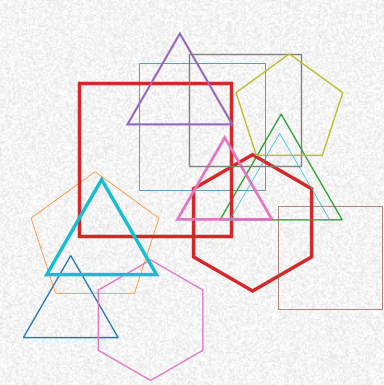[{"shape": "triangle", "thickness": 1, "radius": 0.71, "center": [0.184, 0.194]}, {"shape": "square", "thickness": 0.5, "radius": 0.82, "center": [0.525, 0.671]}, {"shape": "pentagon", "thickness": 0.5, "radius": 0.87, "center": [0.247, 0.379]}, {"shape": "triangle", "thickness": 1, "radius": 0.92, "center": [0.73, 0.521]}, {"shape": "square", "thickness": 2.5, "radius": 0.99, "center": [0.402, 0.586]}, {"shape": "hexagon", "thickness": 2.5, "radius": 0.89, "center": [0.656, 0.421]}, {"shape": "triangle", "thickness": 1.5, "radius": 0.79, "center": [0.467, 0.756]}, {"shape": "square", "thickness": 0.5, "radius": 0.67, "center": [0.857, 0.331]}, {"shape": "hexagon", "thickness": 1, "radius": 0.78, "center": [0.391, 0.168]}, {"shape": "triangle", "thickness": 2, "radius": 0.71, "center": [0.584, 0.501]}, {"shape": "square", "thickness": 1, "radius": 0.73, "center": [0.636, 0.715]}, {"shape": "pentagon", "thickness": 1, "radius": 0.73, "center": [0.752, 0.714]}, {"shape": "triangle", "thickness": 2.5, "radius": 0.82, "center": [0.264, 0.369]}, {"shape": "triangle", "thickness": 0.5, "radius": 0.75, "center": [0.727, 0.504]}]